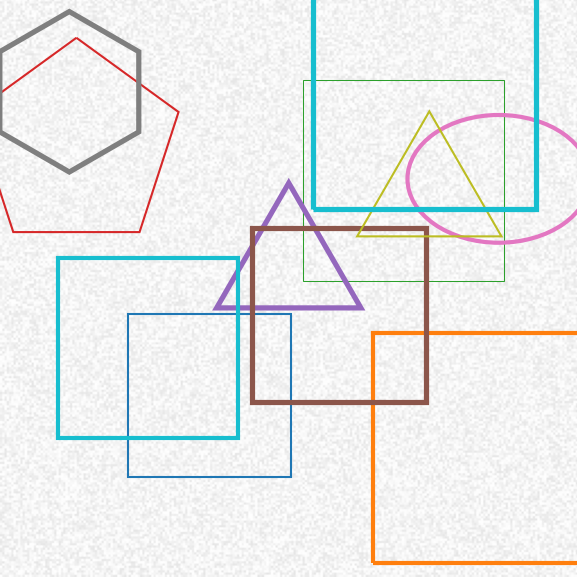[{"shape": "square", "thickness": 1, "radius": 0.71, "center": [0.362, 0.314]}, {"shape": "square", "thickness": 2, "radius": 1.0, "center": [0.845, 0.223]}, {"shape": "square", "thickness": 0.5, "radius": 0.87, "center": [0.699, 0.687]}, {"shape": "pentagon", "thickness": 1, "radius": 0.93, "center": [0.132, 0.748]}, {"shape": "triangle", "thickness": 2.5, "radius": 0.72, "center": [0.5, 0.538]}, {"shape": "square", "thickness": 2.5, "radius": 0.75, "center": [0.587, 0.454]}, {"shape": "oval", "thickness": 2, "radius": 0.79, "center": [0.864, 0.689]}, {"shape": "hexagon", "thickness": 2.5, "radius": 0.69, "center": [0.12, 0.84]}, {"shape": "triangle", "thickness": 1, "radius": 0.72, "center": [0.743, 0.662]}, {"shape": "square", "thickness": 2.5, "radius": 0.97, "center": [0.735, 0.831]}, {"shape": "square", "thickness": 2, "radius": 0.78, "center": [0.257, 0.397]}]